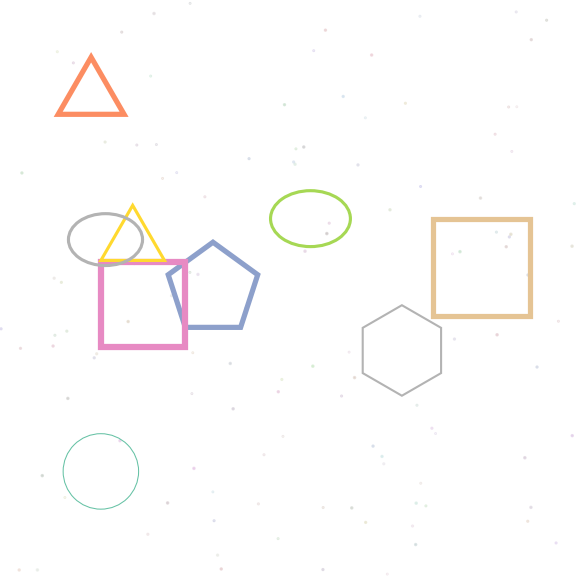[{"shape": "circle", "thickness": 0.5, "radius": 0.33, "center": [0.175, 0.183]}, {"shape": "triangle", "thickness": 2.5, "radius": 0.33, "center": [0.158, 0.834]}, {"shape": "pentagon", "thickness": 2.5, "radius": 0.41, "center": [0.369, 0.498]}, {"shape": "square", "thickness": 3, "radius": 0.37, "center": [0.248, 0.472]}, {"shape": "oval", "thickness": 1.5, "radius": 0.35, "center": [0.538, 0.621]}, {"shape": "triangle", "thickness": 1.5, "radius": 0.32, "center": [0.23, 0.58]}, {"shape": "square", "thickness": 2.5, "radius": 0.42, "center": [0.834, 0.536]}, {"shape": "hexagon", "thickness": 1, "radius": 0.39, "center": [0.696, 0.392]}, {"shape": "oval", "thickness": 1.5, "radius": 0.32, "center": [0.183, 0.584]}]